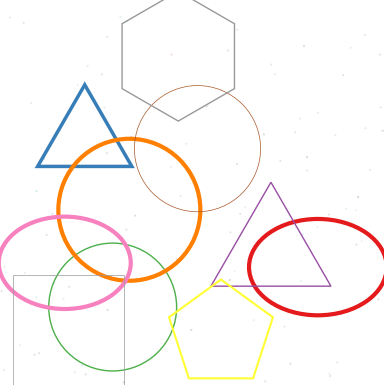[{"shape": "oval", "thickness": 3, "radius": 0.89, "center": [0.826, 0.306]}, {"shape": "triangle", "thickness": 2.5, "radius": 0.71, "center": [0.22, 0.638]}, {"shape": "circle", "thickness": 1, "radius": 0.83, "center": [0.293, 0.202]}, {"shape": "triangle", "thickness": 1, "radius": 0.9, "center": [0.704, 0.347]}, {"shape": "circle", "thickness": 3, "radius": 0.92, "center": [0.336, 0.455]}, {"shape": "pentagon", "thickness": 1.5, "radius": 0.71, "center": [0.574, 0.132]}, {"shape": "circle", "thickness": 0.5, "radius": 0.82, "center": [0.513, 0.614]}, {"shape": "oval", "thickness": 3, "radius": 0.86, "center": [0.168, 0.317]}, {"shape": "square", "thickness": 0.5, "radius": 0.72, "center": [0.179, 0.141]}, {"shape": "hexagon", "thickness": 1, "radius": 0.84, "center": [0.463, 0.854]}]